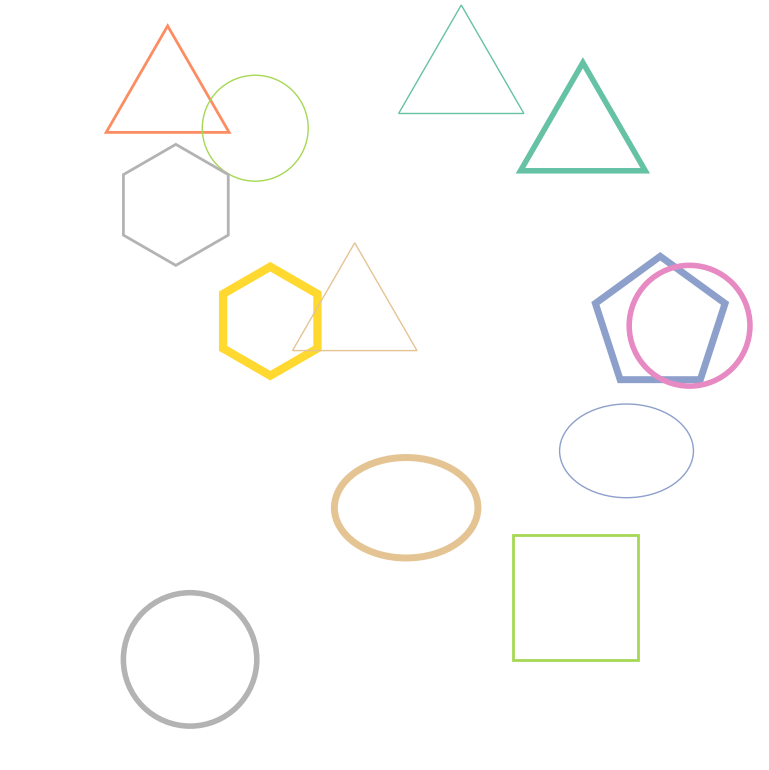[{"shape": "triangle", "thickness": 2, "radius": 0.47, "center": [0.757, 0.825]}, {"shape": "triangle", "thickness": 0.5, "radius": 0.47, "center": [0.599, 0.9]}, {"shape": "triangle", "thickness": 1, "radius": 0.46, "center": [0.218, 0.874]}, {"shape": "pentagon", "thickness": 2.5, "radius": 0.44, "center": [0.857, 0.579]}, {"shape": "oval", "thickness": 0.5, "radius": 0.43, "center": [0.814, 0.414]}, {"shape": "circle", "thickness": 2, "radius": 0.39, "center": [0.896, 0.577]}, {"shape": "circle", "thickness": 0.5, "radius": 0.34, "center": [0.331, 0.833]}, {"shape": "square", "thickness": 1, "radius": 0.41, "center": [0.747, 0.224]}, {"shape": "hexagon", "thickness": 3, "radius": 0.35, "center": [0.351, 0.583]}, {"shape": "triangle", "thickness": 0.5, "radius": 0.47, "center": [0.461, 0.591]}, {"shape": "oval", "thickness": 2.5, "radius": 0.47, "center": [0.527, 0.341]}, {"shape": "circle", "thickness": 2, "radius": 0.43, "center": [0.247, 0.144]}, {"shape": "hexagon", "thickness": 1, "radius": 0.39, "center": [0.228, 0.734]}]